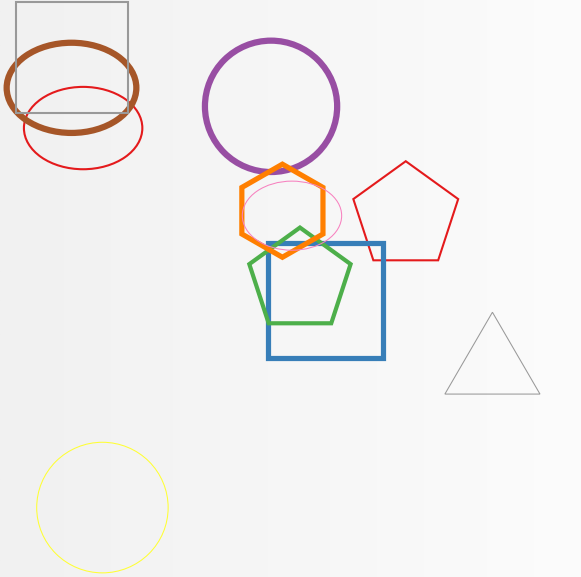[{"shape": "pentagon", "thickness": 1, "radius": 0.47, "center": [0.698, 0.625]}, {"shape": "oval", "thickness": 1, "radius": 0.51, "center": [0.143, 0.777]}, {"shape": "square", "thickness": 2.5, "radius": 0.5, "center": [0.56, 0.479]}, {"shape": "pentagon", "thickness": 2, "radius": 0.46, "center": [0.516, 0.513]}, {"shape": "circle", "thickness": 3, "radius": 0.57, "center": [0.466, 0.815]}, {"shape": "hexagon", "thickness": 2.5, "radius": 0.4, "center": [0.486, 0.634]}, {"shape": "circle", "thickness": 0.5, "radius": 0.57, "center": [0.176, 0.12]}, {"shape": "oval", "thickness": 3, "radius": 0.56, "center": [0.123, 0.847]}, {"shape": "oval", "thickness": 0.5, "radius": 0.43, "center": [0.502, 0.626]}, {"shape": "triangle", "thickness": 0.5, "radius": 0.47, "center": [0.847, 0.364]}, {"shape": "square", "thickness": 1, "radius": 0.48, "center": [0.124, 0.9]}]